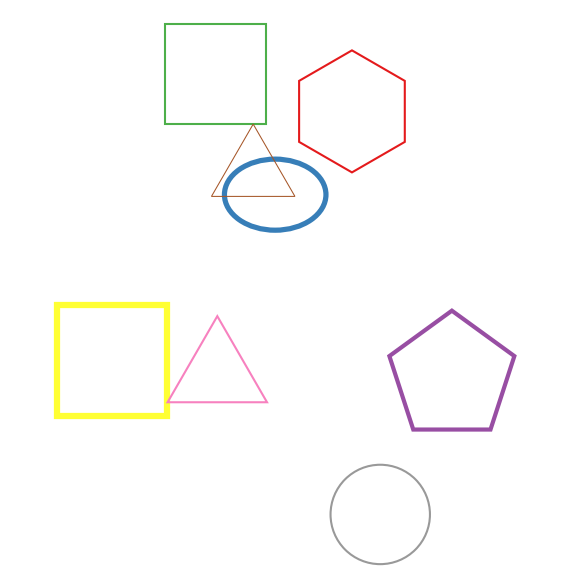[{"shape": "hexagon", "thickness": 1, "radius": 0.53, "center": [0.609, 0.806]}, {"shape": "oval", "thickness": 2.5, "radius": 0.44, "center": [0.477, 0.662]}, {"shape": "square", "thickness": 1, "radius": 0.44, "center": [0.373, 0.871]}, {"shape": "pentagon", "thickness": 2, "radius": 0.57, "center": [0.782, 0.347]}, {"shape": "square", "thickness": 3, "radius": 0.48, "center": [0.195, 0.375]}, {"shape": "triangle", "thickness": 0.5, "radius": 0.42, "center": [0.438, 0.701]}, {"shape": "triangle", "thickness": 1, "radius": 0.5, "center": [0.376, 0.352]}, {"shape": "circle", "thickness": 1, "radius": 0.43, "center": [0.658, 0.108]}]